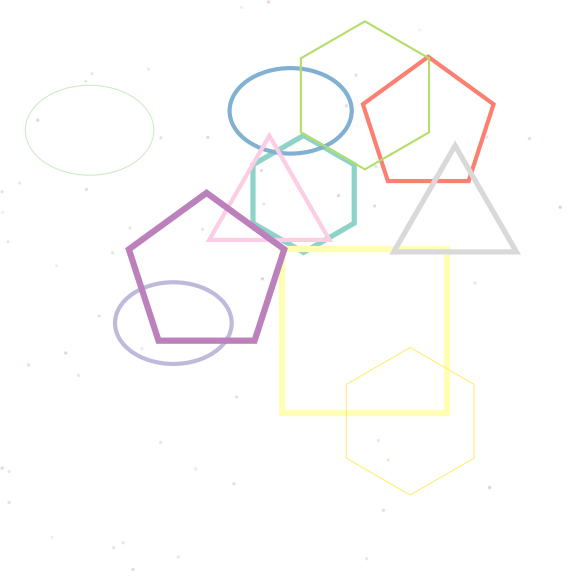[{"shape": "hexagon", "thickness": 2.5, "radius": 0.51, "center": [0.526, 0.663]}, {"shape": "square", "thickness": 3, "radius": 0.71, "center": [0.631, 0.426]}, {"shape": "oval", "thickness": 2, "radius": 0.51, "center": [0.3, 0.44]}, {"shape": "pentagon", "thickness": 2, "radius": 0.59, "center": [0.742, 0.782]}, {"shape": "oval", "thickness": 2, "radius": 0.53, "center": [0.503, 0.807]}, {"shape": "hexagon", "thickness": 1, "radius": 0.64, "center": [0.632, 0.834]}, {"shape": "triangle", "thickness": 2, "radius": 0.6, "center": [0.466, 0.644]}, {"shape": "triangle", "thickness": 2.5, "radius": 0.61, "center": [0.788, 0.624]}, {"shape": "pentagon", "thickness": 3, "radius": 0.71, "center": [0.358, 0.524]}, {"shape": "oval", "thickness": 0.5, "radius": 0.56, "center": [0.155, 0.774]}, {"shape": "hexagon", "thickness": 0.5, "radius": 0.64, "center": [0.71, 0.27]}]